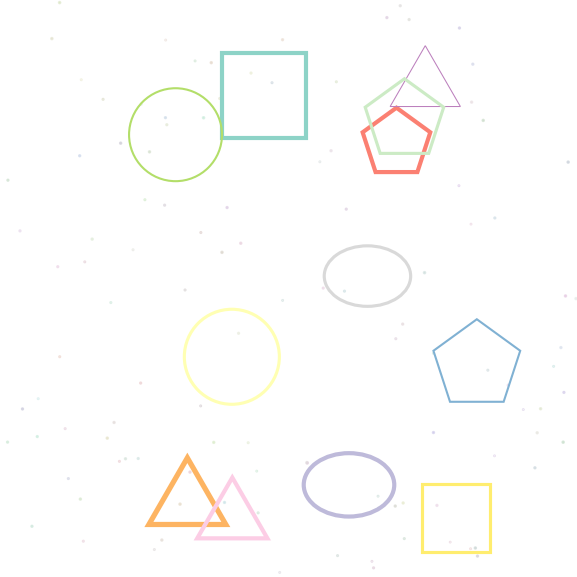[{"shape": "square", "thickness": 2, "radius": 0.37, "center": [0.457, 0.833]}, {"shape": "circle", "thickness": 1.5, "radius": 0.41, "center": [0.401, 0.381]}, {"shape": "oval", "thickness": 2, "radius": 0.39, "center": [0.604, 0.16]}, {"shape": "pentagon", "thickness": 2, "radius": 0.31, "center": [0.687, 0.751]}, {"shape": "pentagon", "thickness": 1, "radius": 0.39, "center": [0.826, 0.367]}, {"shape": "triangle", "thickness": 2.5, "radius": 0.38, "center": [0.324, 0.129]}, {"shape": "circle", "thickness": 1, "radius": 0.4, "center": [0.304, 0.766]}, {"shape": "triangle", "thickness": 2, "radius": 0.35, "center": [0.402, 0.102]}, {"shape": "oval", "thickness": 1.5, "radius": 0.37, "center": [0.636, 0.521]}, {"shape": "triangle", "thickness": 0.5, "radius": 0.35, "center": [0.736, 0.85]}, {"shape": "pentagon", "thickness": 1.5, "radius": 0.36, "center": [0.7, 0.791]}, {"shape": "square", "thickness": 1.5, "radius": 0.29, "center": [0.79, 0.102]}]